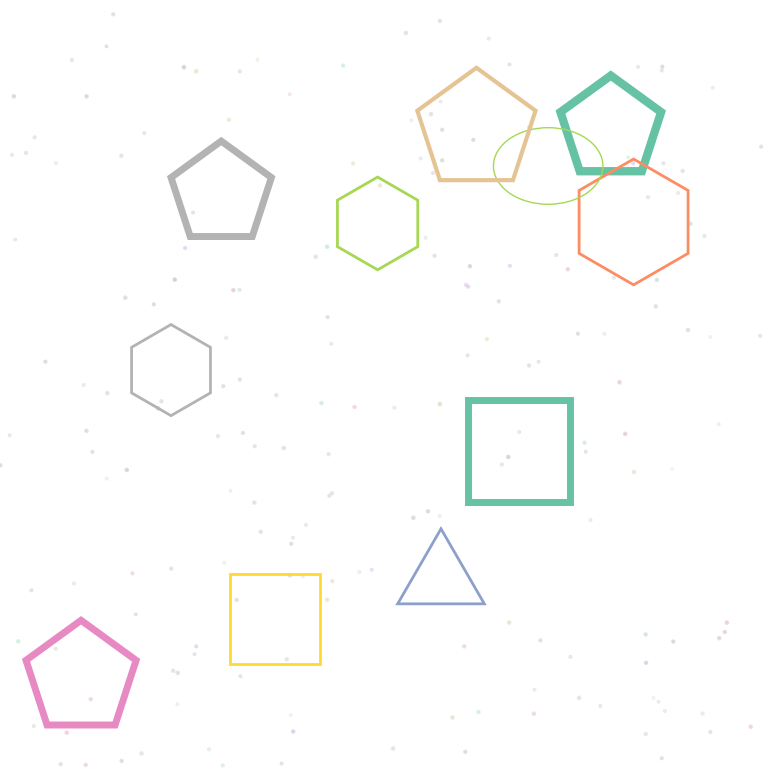[{"shape": "pentagon", "thickness": 3, "radius": 0.34, "center": [0.793, 0.833]}, {"shape": "square", "thickness": 2.5, "radius": 0.33, "center": [0.674, 0.414]}, {"shape": "hexagon", "thickness": 1, "radius": 0.41, "center": [0.823, 0.712]}, {"shape": "triangle", "thickness": 1, "radius": 0.32, "center": [0.573, 0.248]}, {"shape": "pentagon", "thickness": 2.5, "radius": 0.38, "center": [0.105, 0.119]}, {"shape": "oval", "thickness": 0.5, "radius": 0.36, "center": [0.712, 0.784]}, {"shape": "hexagon", "thickness": 1, "radius": 0.3, "center": [0.49, 0.71]}, {"shape": "square", "thickness": 1, "radius": 0.29, "center": [0.357, 0.196]}, {"shape": "pentagon", "thickness": 1.5, "radius": 0.4, "center": [0.619, 0.831]}, {"shape": "pentagon", "thickness": 2.5, "radius": 0.34, "center": [0.287, 0.748]}, {"shape": "hexagon", "thickness": 1, "radius": 0.3, "center": [0.222, 0.519]}]